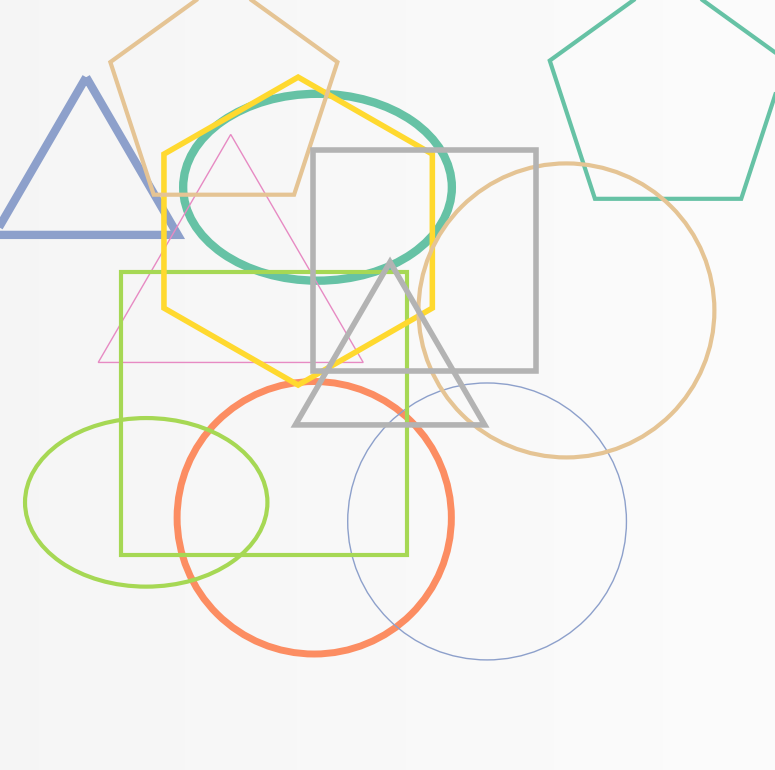[{"shape": "oval", "thickness": 3, "radius": 0.87, "center": [0.41, 0.757]}, {"shape": "pentagon", "thickness": 1.5, "radius": 0.8, "center": [0.862, 0.872]}, {"shape": "circle", "thickness": 2.5, "radius": 0.88, "center": [0.405, 0.328]}, {"shape": "triangle", "thickness": 3, "radius": 0.68, "center": [0.111, 0.763]}, {"shape": "circle", "thickness": 0.5, "radius": 0.9, "center": [0.628, 0.323]}, {"shape": "triangle", "thickness": 0.5, "radius": 0.99, "center": [0.298, 0.628]}, {"shape": "oval", "thickness": 1.5, "radius": 0.78, "center": [0.189, 0.348]}, {"shape": "square", "thickness": 1.5, "radius": 0.92, "center": [0.341, 0.463]}, {"shape": "hexagon", "thickness": 2, "radius": 1.0, "center": [0.385, 0.7]}, {"shape": "circle", "thickness": 1.5, "radius": 0.95, "center": [0.731, 0.597]}, {"shape": "pentagon", "thickness": 1.5, "radius": 0.77, "center": [0.289, 0.872]}, {"shape": "triangle", "thickness": 2, "radius": 0.71, "center": [0.503, 0.519]}, {"shape": "square", "thickness": 2, "radius": 0.72, "center": [0.548, 0.662]}]